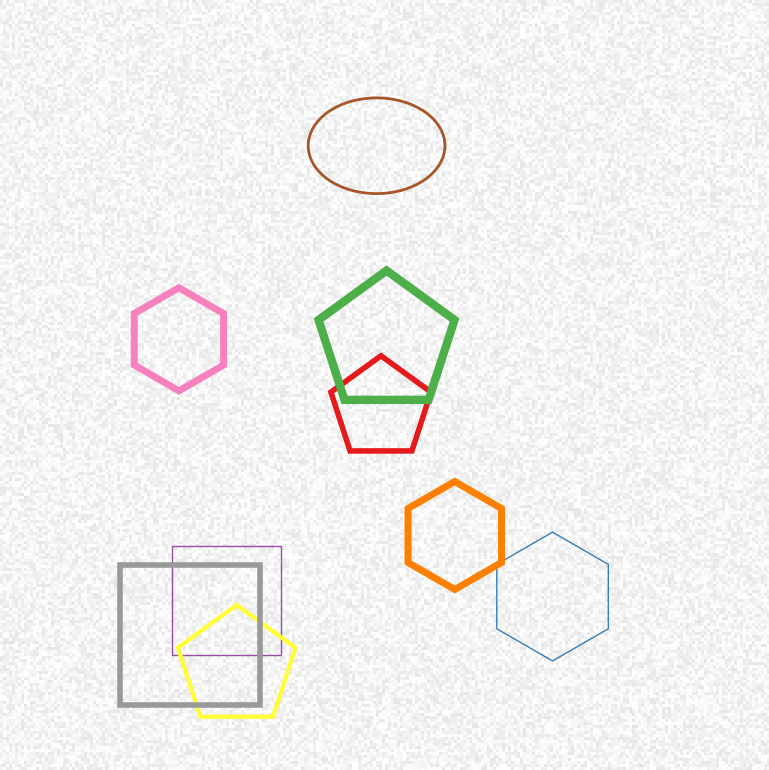[{"shape": "pentagon", "thickness": 2, "radius": 0.34, "center": [0.495, 0.47]}, {"shape": "hexagon", "thickness": 0.5, "radius": 0.42, "center": [0.718, 0.225]}, {"shape": "pentagon", "thickness": 3, "radius": 0.46, "center": [0.502, 0.556]}, {"shape": "square", "thickness": 0.5, "radius": 0.35, "center": [0.294, 0.22]}, {"shape": "hexagon", "thickness": 2.5, "radius": 0.35, "center": [0.591, 0.305]}, {"shape": "pentagon", "thickness": 1.5, "radius": 0.4, "center": [0.307, 0.134]}, {"shape": "oval", "thickness": 1, "radius": 0.44, "center": [0.489, 0.811]}, {"shape": "hexagon", "thickness": 2.5, "radius": 0.33, "center": [0.232, 0.559]}, {"shape": "square", "thickness": 2, "radius": 0.45, "center": [0.246, 0.176]}]